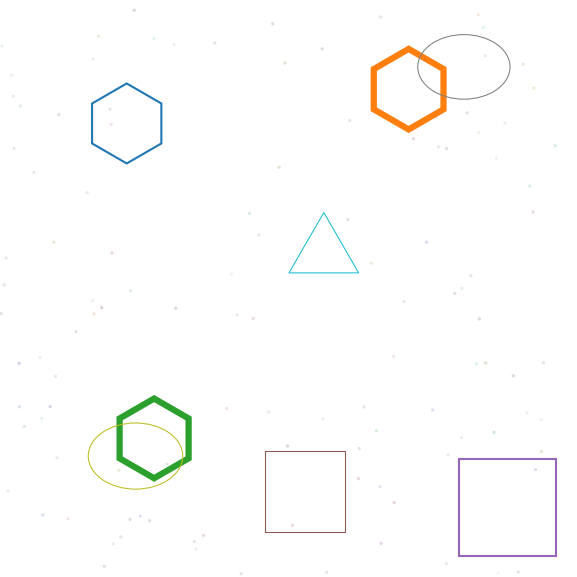[{"shape": "hexagon", "thickness": 1, "radius": 0.35, "center": [0.219, 0.785]}, {"shape": "hexagon", "thickness": 3, "radius": 0.35, "center": [0.708, 0.845]}, {"shape": "hexagon", "thickness": 3, "radius": 0.34, "center": [0.267, 0.24]}, {"shape": "square", "thickness": 1, "radius": 0.42, "center": [0.879, 0.12]}, {"shape": "square", "thickness": 0.5, "radius": 0.35, "center": [0.528, 0.148]}, {"shape": "oval", "thickness": 0.5, "radius": 0.4, "center": [0.803, 0.883]}, {"shape": "oval", "thickness": 0.5, "radius": 0.41, "center": [0.235, 0.209]}, {"shape": "triangle", "thickness": 0.5, "radius": 0.35, "center": [0.561, 0.561]}]